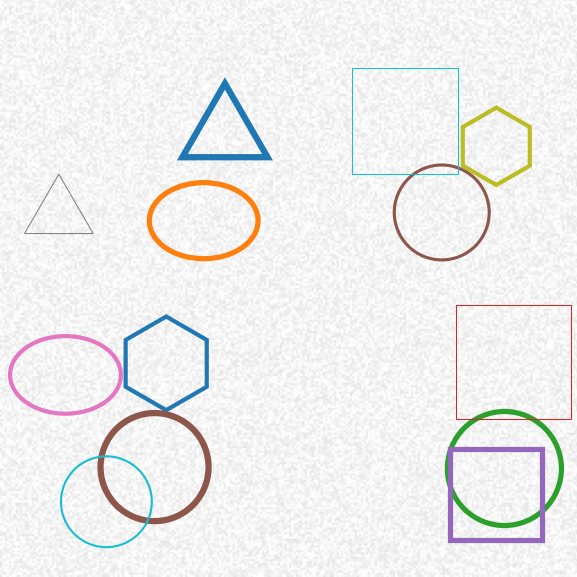[{"shape": "hexagon", "thickness": 2, "radius": 0.41, "center": [0.288, 0.37]}, {"shape": "triangle", "thickness": 3, "radius": 0.43, "center": [0.39, 0.769]}, {"shape": "oval", "thickness": 2.5, "radius": 0.47, "center": [0.353, 0.617]}, {"shape": "circle", "thickness": 2.5, "radius": 0.49, "center": [0.873, 0.188]}, {"shape": "square", "thickness": 0.5, "radius": 0.49, "center": [0.889, 0.373]}, {"shape": "square", "thickness": 2.5, "radius": 0.4, "center": [0.859, 0.143]}, {"shape": "circle", "thickness": 3, "radius": 0.47, "center": [0.268, 0.19]}, {"shape": "circle", "thickness": 1.5, "radius": 0.41, "center": [0.765, 0.631]}, {"shape": "oval", "thickness": 2, "radius": 0.48, "center": [0.113, 0.35]}, {"shape": "triangle", "thickness": 0.5, "radius": 0.34, "center": [0.102, 0.629]}, {"shape": "hexagon", "thickness": 2, "radius": 0.33, "center": [0.859, 0.746]}, {"shape": "circle", "thickness": 1, "radius": 0.39, "center": [0.184, 0.13]}, {"shape": "square", "thickness": 0.5, "radius": 0.46, "center": [0.701, 0.789]}]